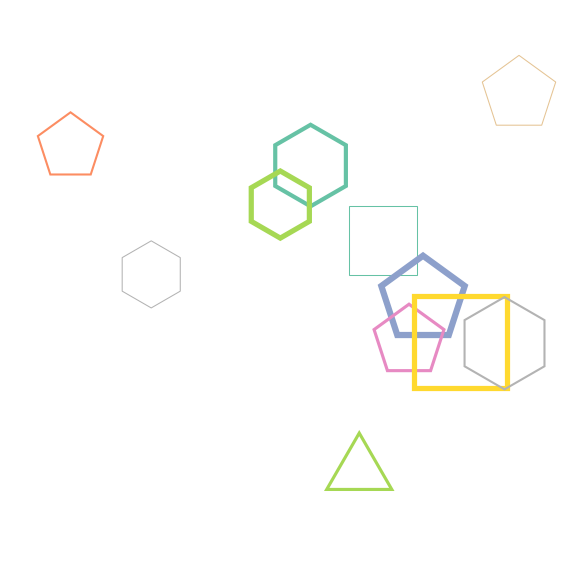[{"shape": "square", "thickness": 0.5, "radius": 0.3, "center": [0.663, 0.582]}, {"shape": "hexagon", "thickness": 2, "radius": 0.35, "center": [0.538, 0.712]}, {"shape": "pentagon", "thickness": 1, "radius": 0.3, "center": [0.122, 0.745]}, {"shape": "pentagon", "thickness": 3, "radius": 0.38, "center": [0.733, 0.48]}, {"shape": "pentagon", "thickness": 1.5, "radius": 0.32, "center": [0.708, 0.409]}, {"shape": "triangle", "thickness": 1.5, "radius": 0.33, "center": [0.622, 0.184]}, {"shape": "hexagon", "thickness": 2.5, "radius": 0.29, "center": [0.485, 0.645]}, {"shape": "square", "thickness": 2.5, "radius": 0.4, "center": [0.798, 0.407]}, {"shape": "pentagon", "thickness": 0.5, "radius": 0.33, "center": [0.899, 0.836]}, {"shape": "hexagon", "thickness": 1, "radius": 0.4, "center": [0.874, 0.405]}, {"shape": "hexagon", "thickness": 0.5, "radius": 0.29, "center": [0.262, 0.524]}]